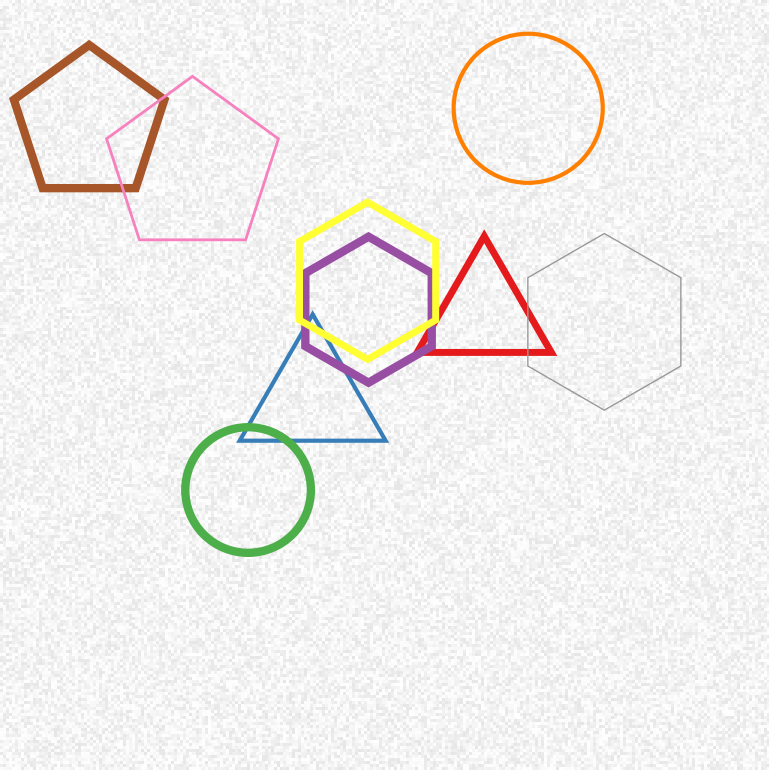[{"shape": "triangle", "thickness": 2.5, "radius": 0.5, "center": [0.629, 0.593]}, {"shape": "triangle", "thickness": 1.5, "radius": 0.55, "center": [0.406, 0.482]}, {"shape": "circle", "thickness": 3, "radius": 0.41, "center": [0.322, 0.364]}, {"shape": "hexagon", "thickness": 3, "radius": 0.47, "center": [0.479, 0.598]}, {"shape": "circle", "thickness": 1.5, "radius": 0.48, "center": [0.686, 0.859]}, {"shape": "hexagon", "thickness": 2.5, "radius": 0.51, "center": [0.477, 0.635]}, {"shape": "pentagon", "thickness": 3, "radius": 0.51, "center": [0.116, 0.839]}, {"shape": "pentagon", "thickness": 1, "radius": 0.59, "center": [0.25, 0.783]}, {"shape": "hexagon", "thickness": 0.5, "radius": 0.57, "center": [0.785, 0.582]}]